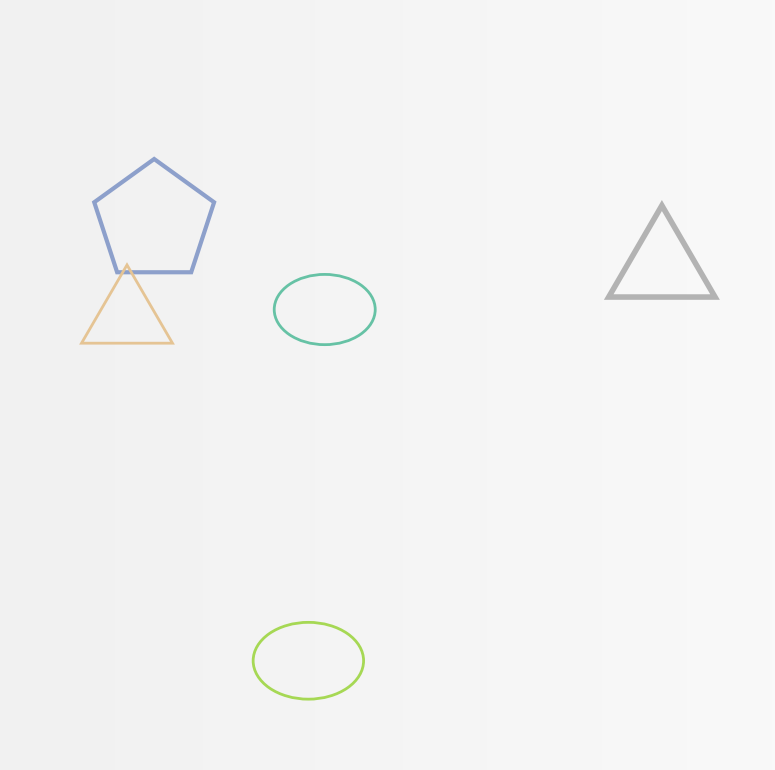[{"shape": "oval", "thickness": 1, "radius": 0.33, "center": [0.419, 0.598]}, {"shape": "pentagon", "thickness": 1.5, "radius": 0.41, "center": [0.199, 0.712]}, {"shape": "oval", "thickness": 1, "radius": 0.36, "center": [0.398, 0.142]}, {"shape": "triangle", "thickness": 1, "radius": 0.34, "center": [0.164, 0.588]}, {"shape": "triangle", "thickness": 2, "radius": 0.4, "center": [0.854, 0.654]}]